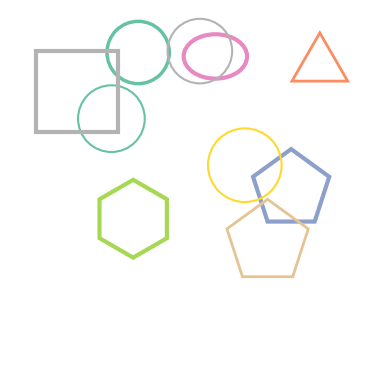[{"shape": "circle", "thickness": 1.5, "radius": 0.43, "center": [0.289, 0.692]}, {"shape": "circle", "thickness": 2.5, "radius": 0.4, "center": [0.359, 0.864]}, {"shape": "triangle", "thickness": 2, "radius": 0.42, "center": [0.831, 0.831]}, {"shape": "pentagon", "thickness": 3, "radius": 0.52, "center": [0.756, 0.509]}, {"shape": "oval", "thickness": 3, "radius": 0.41, "center": [0.559, 0.853]}, {"shape": "hexagon", "thickness": 3, "radius": 0.51, "center": [0.346, 0.432]}, {"shape": "circle", "thickness": 1.5, "radius": 0.48, "center": [0.636, 0.571]}, {"shape": "pentagon", "thickness": 2, "radius": 0.56, "center": [0.695, 0.371]}, {"shape": "circle", "thickness": 1.5, "radius": 0.42, "center": [0.519, 0.867]}, {"shape": "square", "thickness": 3, "radius": 0.53, "center": [0.2, 0.762]}]